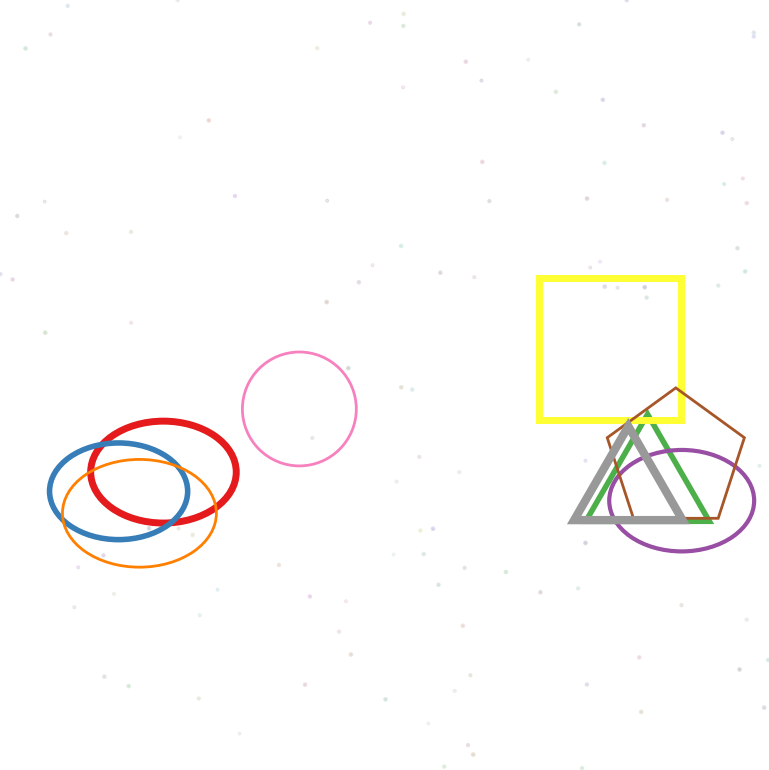[{"shape": "oval", "thickness": 2.5, "radius": 0.47, "center": [0.212, 0.387]}, {"shape": "oval", "thickness": 2, "radius": 0.45, "center": [0.154, 0.362]}, {"shape": "triangle", "thickness": 2, "radius": 0.46, "center": [0.841, 0.369]}, {"shape": "oval", "thickness": 1.5, "radius": 0.47, "center": [0.885, 0.35]}, {"shape": "oval", "thickness": 1, "radius": 0.5, "center": [0.181, 0.333]}, {"shape": "square", "thickness": 2.5, "radius": 0.46, "center": [0.792, 0.546]}, {"shape": "pentagon", "thickness": 1, "radius": 0.47, "center": [0.878, 0.403]}, {"shape": "circle", "thickness": 1, "radius": 0.37, "center": [0.389, 0.469]}, {"shape": "triangle", "thickness": 3, "radius": 0.41, "center": [0.816, 0.365]}]